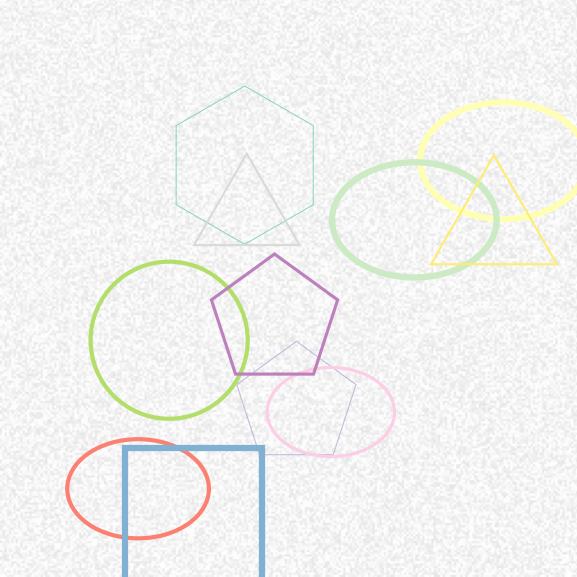[{"shape": "hexagon", "thickness": 0.5, "radius": 0.69, "center": [0.424, 0.713]}, {"shape": "oval", "thickness": 3, "radius": 0.72, "center": [0.872, 0.721]}, {"shape": "pentagon", "thickness": 0.5, "radius": 0.54, "center": [0.513, 0.3]}, {"shape": "oval", "thickness": 2, "radius": 0.61, "center": [0.239, 0.153]}, {"shape": "square", "thickness": 3, "radius": 0.59, "center": [0.336, 0.104]}, {"shape": "circle", "thickness": 2, "radius": 0.68, "center": [0.293, 0.41]}, {"shape": "oval", "thickness": 1.5, "radius": 0.55, "center": [0.573, 0.286]}, {"shape": "triangle", "thickness": 1, "radius": 0.53, "center": [0.427, 0.627]}, {"shape": "pentagon", "thickness": 1.5, "radius": 0.57, "center": [0.475, 0.444]}, {"shape": "oval", "thickness": 3, "radius": 0.71, "center": [0.717, 0.618]}, {"shape": "triangle", "thickness": 1, "radius": 0.63, "center": [0.855, 0.605]}]